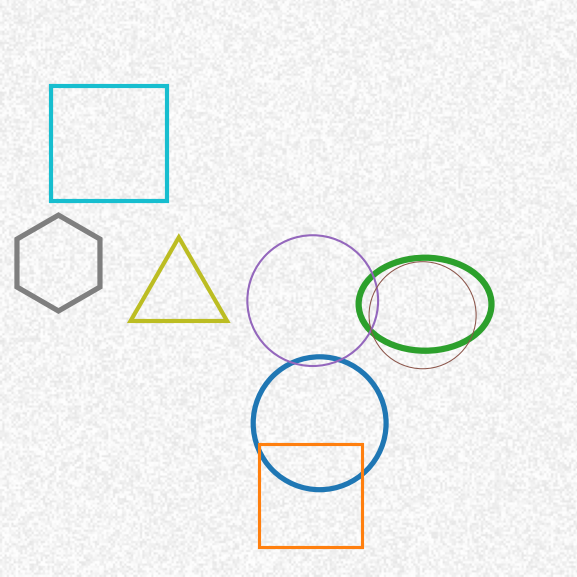[{"shape": "circle", "thickness": 2.5, "radius": 0.58, "center": [0.554, 0.266]}, {"shape": "square", "thickness": 1.5, "radius": 0.45, "center": [0.538, 0.141]}, {"shape": "oval", "thickness": 3, "radius": 0.58, "center": [0.736, 0.472]}, {"shape": "circle", "thickness": 1, "radius": 0.57, "center": [0.542, 0.479]}, {"shape": "circle", "thickness": 0.5, "radius": 0.46, "center": [0.732, 0.453]}, {"shape": "hexagon", "thickness": 2.5, "radius": 0.41, "center": [0.101, 0.544]}, {"shape": "triangle", "thickness": 2, "radius": 0.48, "center": [0.31, 0.492]}, {"shape": "square", "thickness": 2, "radius": 0.5, "center": [0.189, 0.75]}]